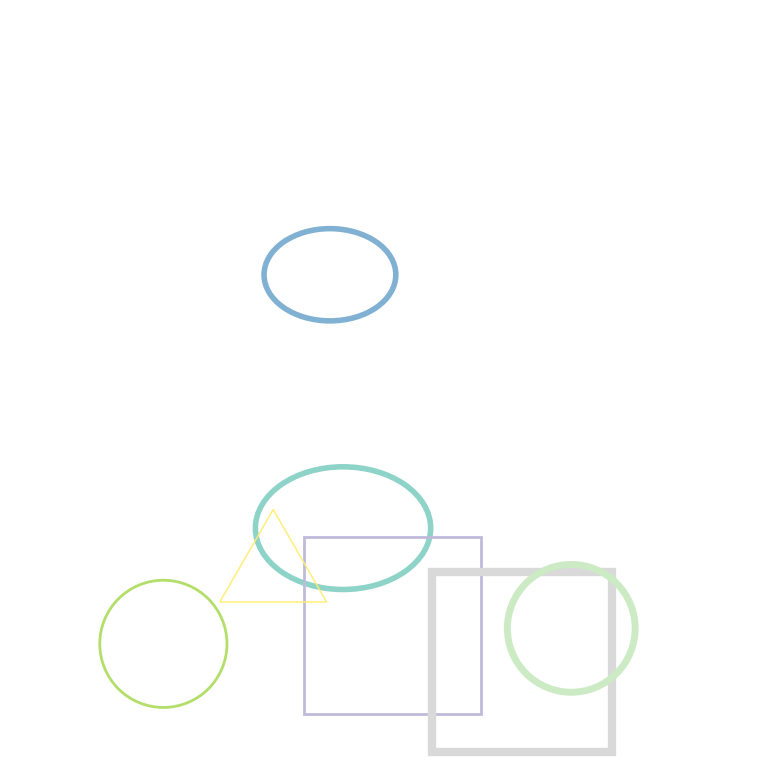[{"shape": "oval", "thickness": 2, "radius": 0.57, "center": [0.445, 0.314]}, {"shape": "square", "thickness": 1, "radius": 0.58, "center": [0.51, 0.187]}, {"shape": "oval", "thickness": 2, "radius": 0.43, "center": [0.428, 0.643]}, {"shape": "circle", "thickness": 1, "radius": 0.41, "center": [0.212, 0.164]}, {"shape": "square", "thickness": 3, "radius": 0.58, "center": [0.678, 0.14]}, {"shape": "circle", "thickness": 2.5, "radius": 0.41, "center": [0.742, 0.184]}, {"shape": "triangle", "thickness": 0.5, "radius": 0.4, "center": [0.355, 0.258]}]